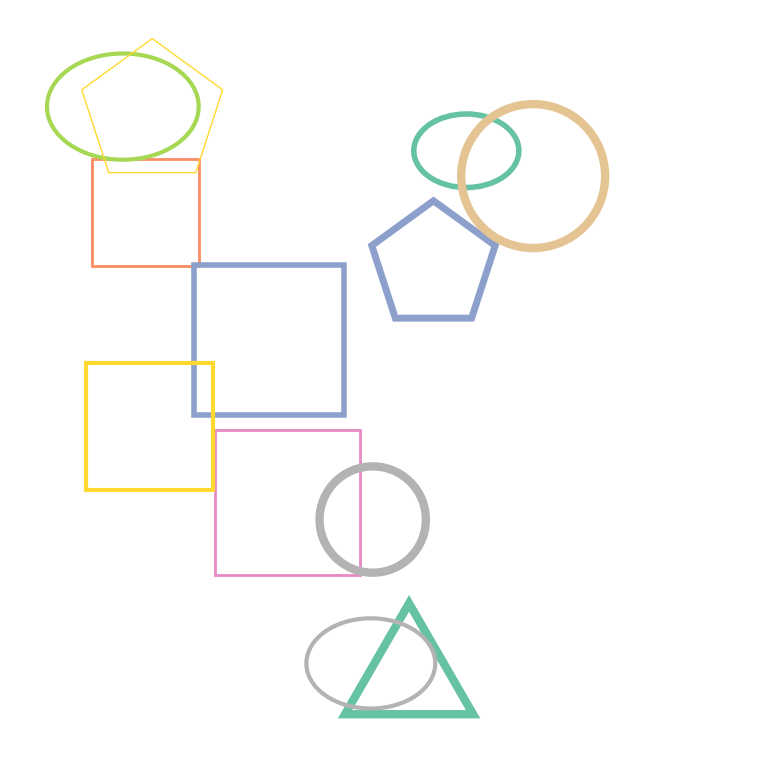[{"shape": "oval", "thickness": 2, "radius": 0.34, "center": [0.606, 0.804]}, {"shape": "triangle", "thickness": 3, "radius": 0.48, "center": [0.531, 0.12]}, {"shape": "square", "thickness": 1, "radius": 0.35, "center": [0.189, 0.724]}, {"shape": "square", "thickness": 2, "radius": 0.49, "center": [0.349, 0.558]}, {"shape": "pentagon", "thickness": 2.5, "radius": 0.42, "center": [0.563, 0.655]}, {"shape": "square", "thickness": 1, "radius": 0.47, "center": [0.373, 0.348]}, {"shape": "oval", "thickness": 1.5, "radius": 0.49, "center": [0.16, 0.862]}, {"shape": "pentagon", "thickness": 0.5, "radius": 0.48, "center": [0.198, 0.854]}, {"shape": "square", "thickness": 1.5, "radius": 0.41, "center": [0.194, 0.446]}, {"shape": "circle", "thickness": 3, "radius": 0.47, "center": [0.692, 0.771]}, {"shape": "oval", "thickness": 1.5, "radius": 0.42, "center": [0.482, 0.138]}, {"shape": "circle", "thickness": 3, "radius": 0.35, "center": [0.484, 0.325]}]